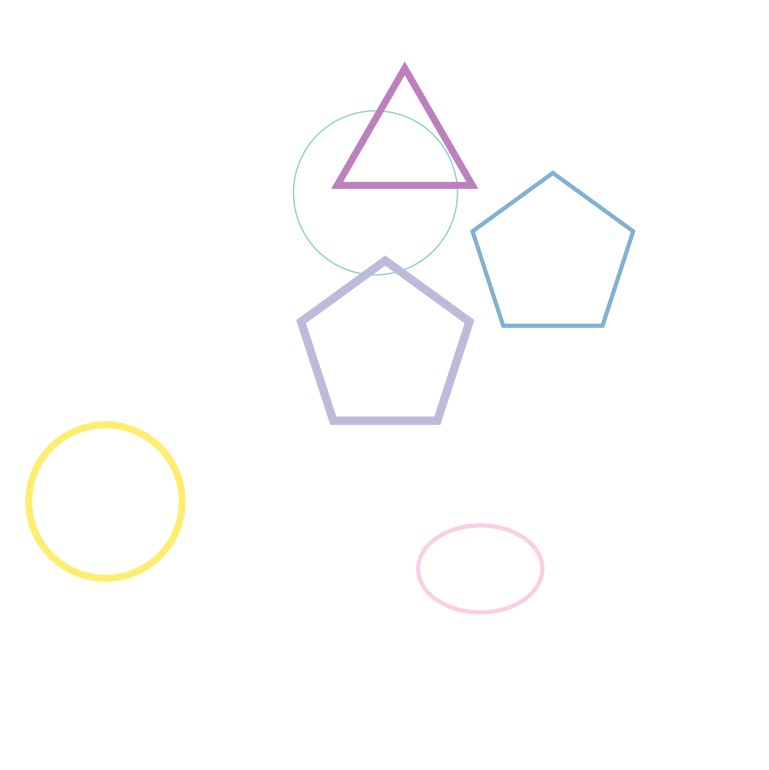[{"shape": "circle", "thickness": 0.5, "radius": 0.53, "center": [0.488, 0.75]}, {"shape": "pentagon", "thickness": 3, "radius": 0.57, "center": [0.5, 0.547]}, {"shape": "pentagon", "thickness": 1.5, "radius": 0.55, "center": [0.718, 0.666]}, {"shape": "oval", "thickness": 1.5, "radius": 0.4, "center": [0.624, 0.261]}, {"shape": "triangle", "thickness": 2.5, "radius": 0.51, "center": [0.526, 0.81]}, {"shape": "circle", "thickness": 2.5, "radius": 0.5, "center": [0.137, 0.349]}]